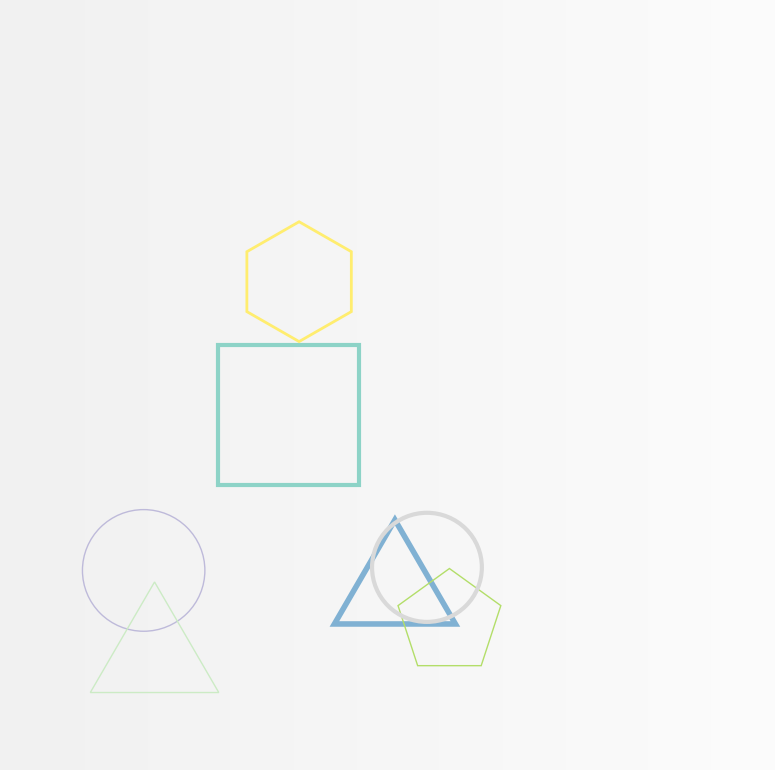[{"shape": "square", "thickness": 1.5, "radius": 0.45, "center": [0.372, 0.461]}, {"shape": "circle", "thickness": 0.5, "radius": 0.39, "center": [0.185, 0.259]}, {"shape": "triangle", "thickness": 2, "radius": 0.45, "center": [0.51, 0.235]}, {"shape": "pentagon", "thickness": 0.5, "radius": 0.35, "center": [0.58, 0.192]}, {"shape": "circle", "thickness": 1.5, "radius": 0.35, "center": [0.551, 0.263]}, {"shape": "triangle", "thickness": 0.5, "radius": 0.48, "center": [0.199, 0.148]}, {"shape": "hexagon", "thickness": 1, "radius": 0.39, "center": [0.386, 0.634]}]